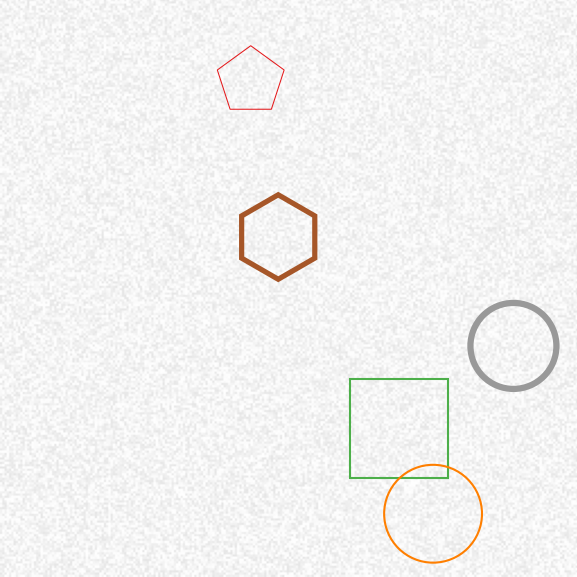[{"shape": "pentagon", "thickness": 0.5, "radius": 0.3, "center": [0.434, 0.859]}, {"shape": "square", "thickness": 1, "radius": 0.43, "center": [0.691, 0.257]}, {"shape": "circle", "thickness": 1, "radius": 0.42, "center": [0.75, 0.11]}, {"shape": "hexagon", "thickness": 2.5, "radius": 0.37, "center": [0.482, 0.589]}, {"shape": "circle", "thickness": 3, "radius": 0.37, "center": [0.889, 0.4]}]